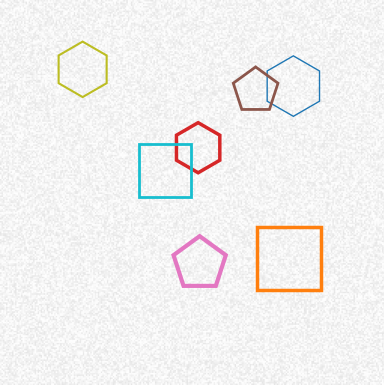[{"shape": "hexagon", "thickness": 1, "radius": 0.39, "center": [0.762, 0.776]}, {"shape": "square", "thickness": 2.5, "radius": 0.41, "center": [0.751, 0.327]}, {"shape": "hexagon", "thickness": 2.5, "radius": 0.33, "center": [0.515, 0.616]}, {"shape": "pentagon", "thickness": 2, "radius": 0.31, "center": [0.664, 0.765]}, {"shape": "pentagon", "thickness": 3, "radius": 0.36, "center": [0.519, 0.315]}, {"shape": "hexagon", "thickness": 1.5, "radius": 0.36, "center": [0.215, 0.82]}, {"shape": "square", "thickness": 2, "radius": 0.34, "center": [0.428, 0.557]}]